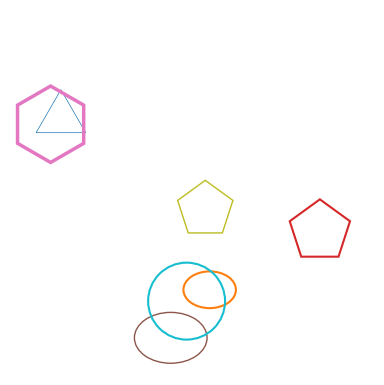[{"shape": "triangle", "thickness": 0.5, "radius": 0.37, "center": [0.158, 0.693]}, {"shape": "oval", "thickness": 1.5, "radius": 0.34, "center": [0.545, 0.247]}, {"shape": "pentagon", "thickness": 1.5, "radius": 0.41, "center": [0.831, 0.4]}, {"shape": "oval", "thickness": 1, "radius": 0.47, "center": [0.443, 0.123]}, {"shape": "hexagon", "thickness": 2.5, "radius": 0.5, "center": [0.131, 0.677]}, {"shape": "pentagon", "thickness": 1, "radius": 0.38, "center": [0.533, 0.456]}, {"shape": "circle", "thickness": 1.5, "radius": 0.5, "center": [0.485, 0.218]}]